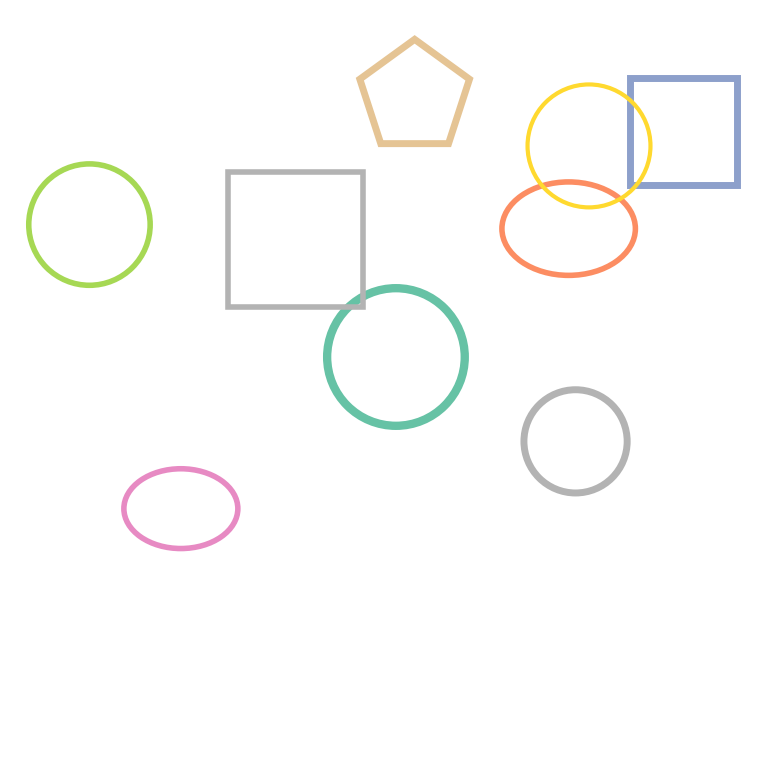[{"shape": "circle", "thickness": 3, "radius": 0.45, "center": [0.514, 0.536]}, {"shape": "oval", "thickness": 2, "radius": 0.43, "center": [0.739, 0.703]}, {"shape": "square", "thickness": 2.5, "radius": 0.35, "center": [0.887, 0.829]}, {"shape": "oval", "thickness": 2, "radius": 0.37, "center": [0.235, 0.339]}, {"shape": "circle", "thickness": 2, "radius": 0.39, "center": [0.116, 0.708]}, {"shape": "circle", "thickness": 1.5, "radius": 0.4, "center": [0.765, 0.811]}, {"shape": "pentagon", "thickness": 2.5, "radius": 0.37, "center": [0.539, 0.874]}, {"shape": "circle", "thickness": 2.5, "radius": 0.34, "center": [0.747, 0.427]}, {"shape": "square", "thickness": 2, "radius": 0.44, "center": [0.384, 0.689]}]